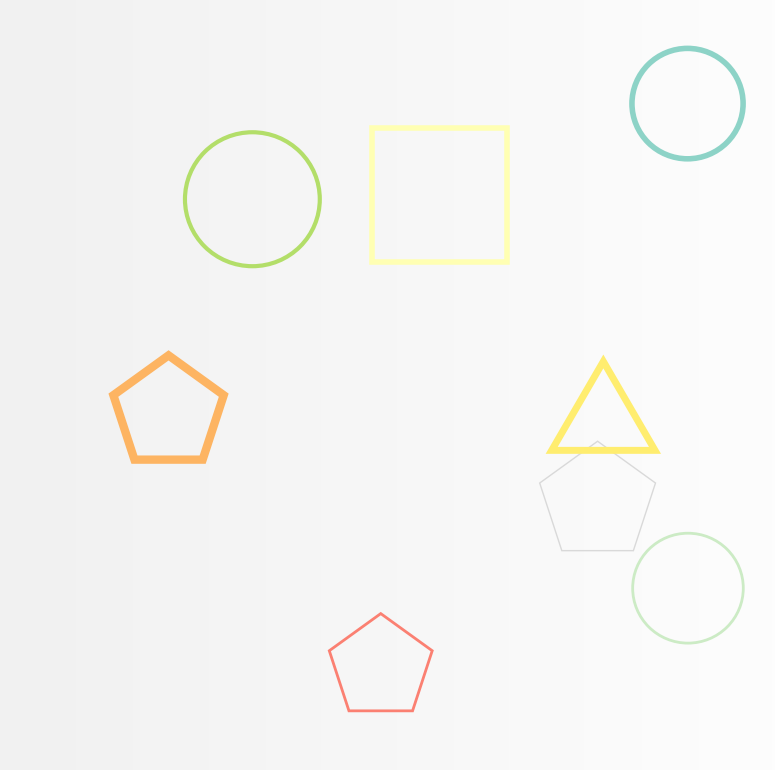[{"shape": "circle", "thickness": 2, "radius": 0.36, "center": [0.887, 0.865]}, {"shape": "square", "thickness": 2, "radius": 0.43, "center": [0.567, 0.747]}, {"shape": "pentagon", "thickness": 1, "radius": 0.35, "center": [0.491, 0.133]}, {"shape": "pentagon", "thickness": 3, "radius": 0.37, "center": [0.217, 0.464]}, {"shape": "circle", "thickness": 1.5, "radius": 0.43, "center": [0.326, 0.741]}, {"shape": "pentagon", "thickness": 0.5, "radius": 0.39, "center": [0.771, 0.348]}, {"shape": "circle", "thickness": 1, "radius": 0.36, "center": [0.888, 0.236]}, {"shape": "triangle", "thickness": 2.5, "radius": 0.38, "center": [0.779, 0.454]}]